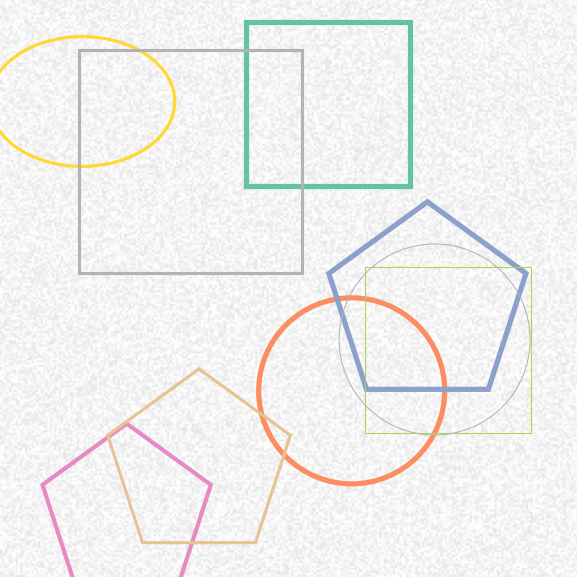[{"shape": "square", "thickness": 2.5, "radius": 0.71, "center": [0.568, 0.819]}, {"shape": "circle", "thickness": 2.5, "radius": 0.81, "center": [0.609, 0.322]}, {"shape": "pentagon", "thickness": 2.5, "radius": 0.9, "center": [0.74, 0.47]}, {"shape": "pentagon", "thickness": 2, "radius": 0.77, "center": [0.219, 0.112]}, {"shape": "square", "thickness": 0.5, "radius": 0.72, "center": [0.776, 0.394]}, {"shape": "oval", "thickness": 1.5, "radius": 0.8, "center": [0.142, 0.823]}, {"shape": "pentagon", "thickness": 1.5, "radius": 0.83, "center": [0.345, 0.194]}, {"shape": "circle", "thickness": 0.5, "radius": 0.83, "center": [0.753, 0.411]}, {"shape": "square", "thickness": 1.5, "radius": 0.97, "center": [0.329, 0.719]}]